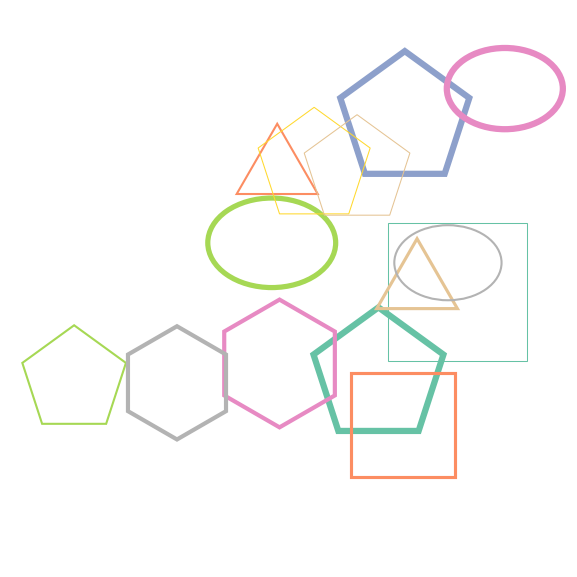[{"shape": "pentagon", "thickness": 3, "radius": 0.59, "center": [0.655, 0.349]}, {"shape": "square", "thickness": 0.5, "radius": 0.6, "center": [0.792, 0.494]}, {"shape": "square", "thickness": 1.5, "radius": 0.45, "center": [0.698, 0.263]}, {"shape": "triangle", "thickness": 1, "radius": 0.41, "center": [0.48, 0.704]}, {"shape": "pentagon", "thickness": 3, "radius": 0.59, "center": [0.701, 0.793]}, {"shape": "oval", "thickness": 3, "radius": 0.5, "center": [0.874, 0.846]}, {"shape": "hexagon", "thickness": 2, "radius": 0.55, "center": [0.484, 0.37]}, {"shape": "oval", "thickness": 2.5, "radius": 0.55, "center": [0.471, 0.579]}, {"shape": "pentagon", "thickness": 1, "radius": 0.47, "center": [0.128, 0.342]}, {"shape": "pentagon", "thickness": 0.5, "radius": 0.51, "center": [0.544, 0.711]}, {"shape": "pentagon", "thickness": 0.5, "radius": 0.48, "center": [0.618, 0.704]}, {"shape": "triangle", "thickness": 1.5, "radius": 0.4, "center": [0.722, 0.505]}, {"shape": "oval", "thickness": 1, "radius": 0.46, "center": [0.776, 0.544]}, {"shape": "hexagon", "thickness": 2, "radius": 0.49, "center": [0.306, 0.336]}]